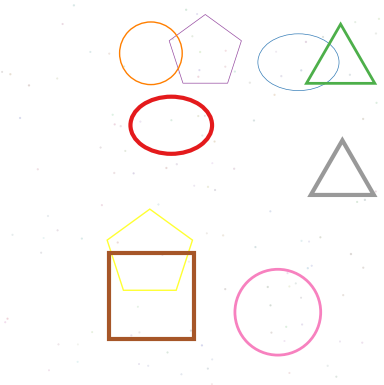[{"shape": "oval", "thickness": 3, "radius": 0.53, "center": [0.445, 0.675]}, {"shape": "oval", "thickness": 0.5, "radius": 0.53, "center": [0.775, 0.838]}, {"shape": "triangle", "thickness": 2, "radius": 0.51, "center": [0.885, 0.835]}, {"shape": "pentagon", "thickness": 0.5, "radius": 0.49, "center": [0.533, 0.864]}, {"shape": "circle", "thickness": 1, "radius": 0.41, "center": [0.392, 0.862]}, {"shape": "pentagon", "thickness": 1, "radius": 0.58, "center": [0.389, 0.34]}, {"shape": "square", "thickness": 3, "radius": 0.55, "center": [0.394, 0.231]}, {"shape": "circle", "thickness": 2, "radius": 0.56, "center": [0.722, 0.189]}, {"shape": "triangle", "thickness": 3, "radius": 0.47, "center": [0.889, 0.541]}]